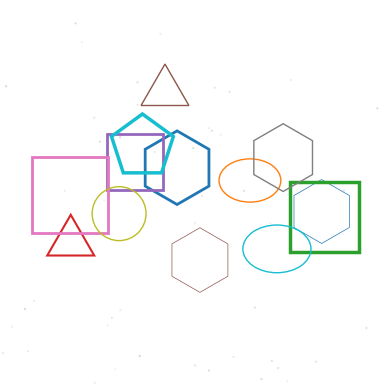[{"shape": "hexagon", "thickness": 2, "radius": 0.48, "center": [0.46, 0.564]}, {"shape": "hexagon", "thickness": 0.5, "radius": 0.42, "center": [0.836, 0.451]}, {"shape": "oval", "thickness": 1, "radius": 0.4, "center": [0.649, 0.531]}, {"shape": "square", "thickness": 2.5, "radius": 0.45, "center": [0.843, 0.437]}, {"shape": "triangle", "thickness": 1.5, "radius": 0.35, "center": [0.184, 0.372]}, {"shape": "square", "thickness": 2, "radius": 0.36, "center": [0.351, 0.579]}, {"shape": "hexagon", "thickness": 0.5, "radius": 0.42, "center": [0.519, 0.325]}, {"shape": "triangle", "thickness": 1, "radius": 0.36, "center": [0.429, 0.762]}, {"shape": "square", "thickness": 2, "radius": 0.49, "center": [0.182, 0.493]}, {"shape": "hexagon", "thickness": 1, "radius": 0.44, "center": [0.735, 0.591]}, {"shape": "circle", "thickness": 1, "radius": 0.35, "center": [0.309, 0.445]}, {"shape": "pentagon", "thickness": 2.5, "radius": 0.42, "center": [0.37, 0.619]}, {"shape": "oval", "thickness": 1, "radius": 0.44, "center": [0.719, 0.354]}]